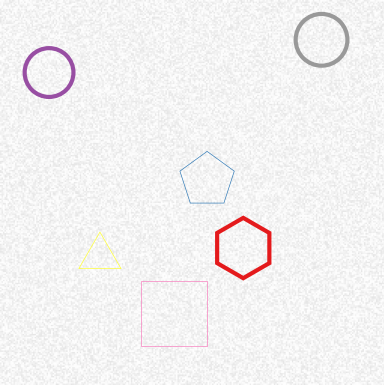[{"shape": "hexagon", "thickness": 3, "radius": 0.39, "center": [0.632, 0.356]}, {"shape": "pentagon", "thickness": 0.5, "radius": 0.37, "center": [0.538, 0.533]}, {"shape": "circle", "thickness": 3, "radius": 0.32, "center": [0.127, 0.812]}, {"shape": "triangle", "thickness": 0.5, "radius": 0.32, "center": [0.26, 0.334]}, {"shape": "square", "thickness": 0.5, "radius": 0.43, "center": [0.452, 0.186]}, {"shape": "circle", "thickness": 3, "radius": 0.34, "center": [0.835, 0.897]}]